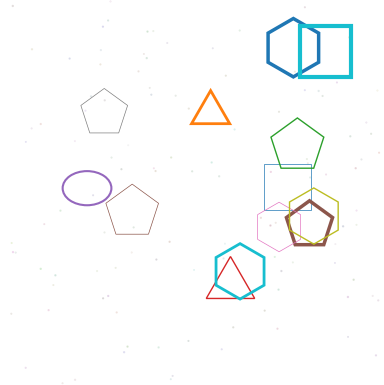[{"shape": "square", "thickness": 0.5, "radius": 0.3, "center": [0.746, 0.514]}, {"shape": "hexagon", "thickness": 2.5, "radius": 0.38, "center": [0.762, 0.876]}, {"shape": "triangle", "thickness": 2, "radius": 0.29, "center": [0.547, 0.707]}, {"shape": "pentagon", "thickness": 1, "radius": 0.36, "center": [0.772, 0.621]}, {"shape": "triangle", "thickness": 1, "radius": 0.36, "center": [0.599, 0.261]}, {"shape": "oval", "thickness": 1.5, "radius": 0.32, "center": [0.226, 0.511]}, {"shape": "pentagon", "thickness": 2.5, "radius": 0.32, "center": [0.804, 0.415]}, {"shape": "pentagon", "thickness": 0.5, "radius": 0.36, "center": [0.343, 0.45]}, {"shape": "hexagon", "thickness": 0.5, "radius": 0.32, "center": [0.725, 0.41]}, {"shape": "pentagon", "thickness": 0.5, "radius": 0.32, "center": [0.271, 0.706]}, {"shape": "hexagon", "thickness": 1, "radius": 0.36, "center": [0.815, 0.439]}, {"shape": "square", "thickness": 3, "radius": 0.33, "center": [0.846, 0.866]}, {"shape": "hexagon", "thickness": 2, "radius": 0.36, "center": [0.624, 0.295]}]